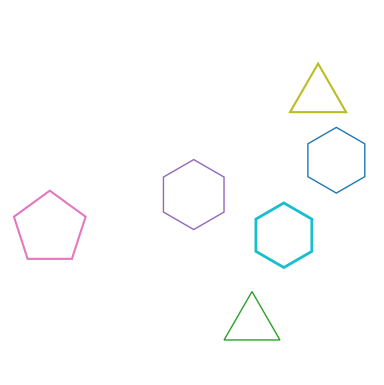[{"shape": "hexagon", "thickness": 1, "radius": 0.43, "center": [0.874, 0.584]}, {"shape": "triangle", "thickness": 1, "radius": 0.42, "center": [0.655, 0.159]}, {"shape": "hexagon", "thickness": 1, "radius": 0.45, "center": [0.503, 0.495]}, {"shape": "pentagon", "thickness": 1.5, "radius": 0.49, "center": [0.129, 0.407]}, {"shape": "triangle", "thickness": 1.5, "radius": 0.42, "center": [0.826, 0.751]}, {"shape": "hexagon", "thickness": 2, "radius": 0.42, "center": [0.737, 0.389]}]